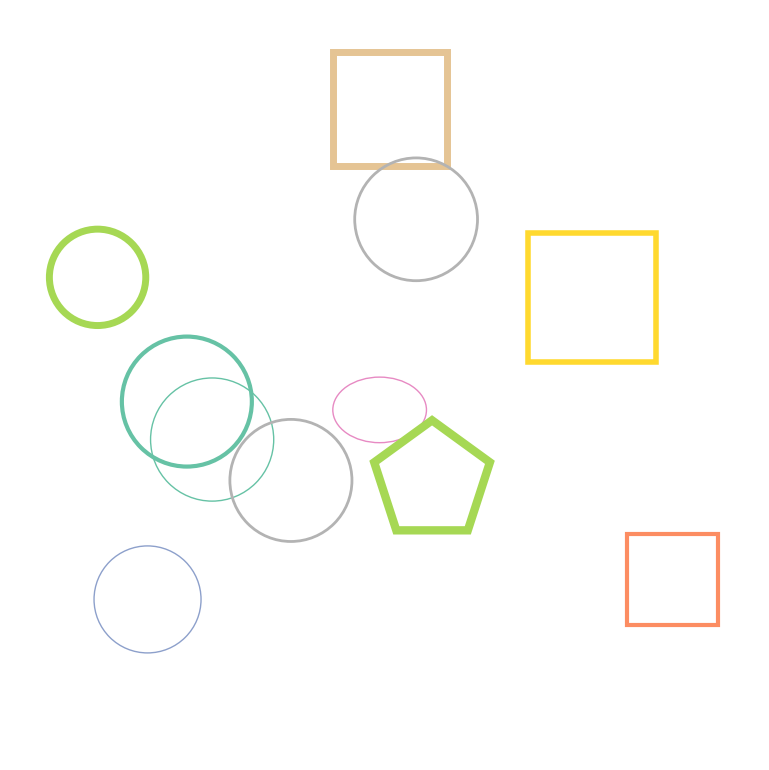[{"shape": "circle", "thickness": 0.5, "radius": 0.4, "center": [0.276, 0.429]}, {"shape": "circle", "thickness": 1.5, "radius": 0.42, "center": [0.243, 0.478]}, {"shape": "square", "thickness": 1.5, "radius": 0.3, "center": [0.873, 0.248]}, {"shape": "circle", "thickness": 0.5, "radius": 0.35, "center": [0.192, 0.222]}, {"shape": "oval", "thickness": 0.5, "radius": 0.3, "center": [0.493, 0.468]}, {"shape": "pentagon", "thickness": 3, "radius": 0.39, "center": [0.561, 0.375]}, {"shape": "circle", "thickness": 2.5, "radius": 0.31, "center": [0.127, 0.64]}, {"shape": "square", "thickness": 2, "radius": 0.42, "center": [0.769, 0.614]}, {"shape": "square", "thickness": 2.5, "radius": 0.37, "center": [0.506, 0.859]}, {"shape": "circle", "thickness": 1, "radius": 0.4, "center": [0.54, 0.715]}, {"shape": "circle", "thickness": 1, "radius": 0.4, "center": [0.378, 0.376]}]